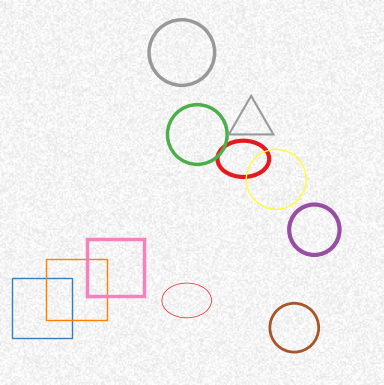[{"shape": "oval", "thickness": 3, "radius": 0.34, "center": [0.632, 0.587]}, {"shape": "oval", "thickness": 0.5, "radius": 0.32, "center": [0.485, 0.22]}, {"shape": "square", "thickness": 1, "radius": 0.39, "center": [0.109, 0.199]}, {"shape": "circle", "thickness": 2.5, "radius": 0.39, "center": [0.512, 0.651]}, {"shape": "circle", "thickness": 3, "radius": 0.33, "center": [0.817, 0.403]}, {"shape": "square", "thickness": 1, "radius": 0.4, "center": [0.199, 0.248]}, {"shape": "circle", "thickness": 1, "radius": 0.39, "center": [0.718, 0.534]}, {"shape": "circle", "thickness": 2, "radius": 0.32, "center": [0.764, 0.149]}, {"shape": "square", "thickness": 2.5, "radius": 0.37, "center": [0.301, 0.305]}, {"shape": "circle", "thickness": 2.5, "radius": 0.43, "center": [0.472, 0.863]}, {"shape": "triangle", "thickness": 1.5, "radius": 0.33, "center": [0.652, 0.684]}]